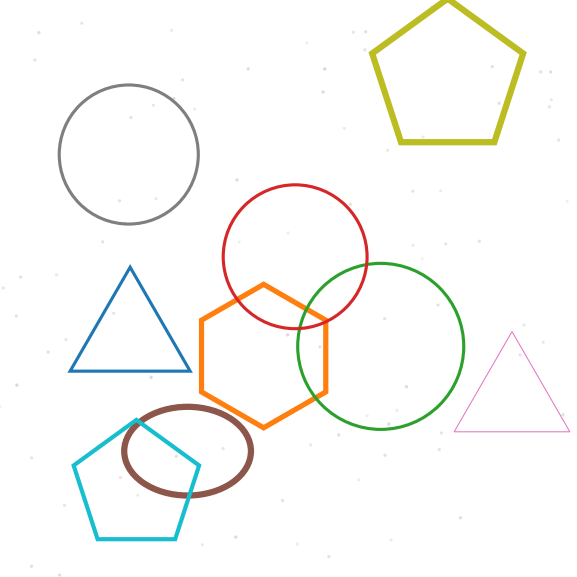[{"shape": "triangle", "thickness": 1.5, "radius": 0.6, "center": [0.225, 0.416]}, {"shape": "hexagon", "thickness": 2.5, "radius": 0.62, "center": [0.457, 0.383]}, {"shape": "circle", "thickness": 1.5, "radius": 0.72, "center": [0.659, 0.399]}, {"shape": "circle", "thickness": 1.5, "radius": 0.62, "center": [0.511, 0.555]}, {"shape": "oval", "thickness": 3, "radius": 0.55, "center": [0.325, 0.218]}, {"shape": "triangle", "thickness": 0.5, "radius": 0.58, "center": [0.887, 0.309]}, {"shape": "circle", "thickness": 1.5, "radius": 0.6, "center": [0.223, 0.732]}, {"shape": "pentagon", "thickness": 3, "radius": 0.69, "center": [0.775, 0.864]}, {"shape": "pentagon", "thickness": 2, "radius": 0.57, "center": [0.236, 0.158]}]